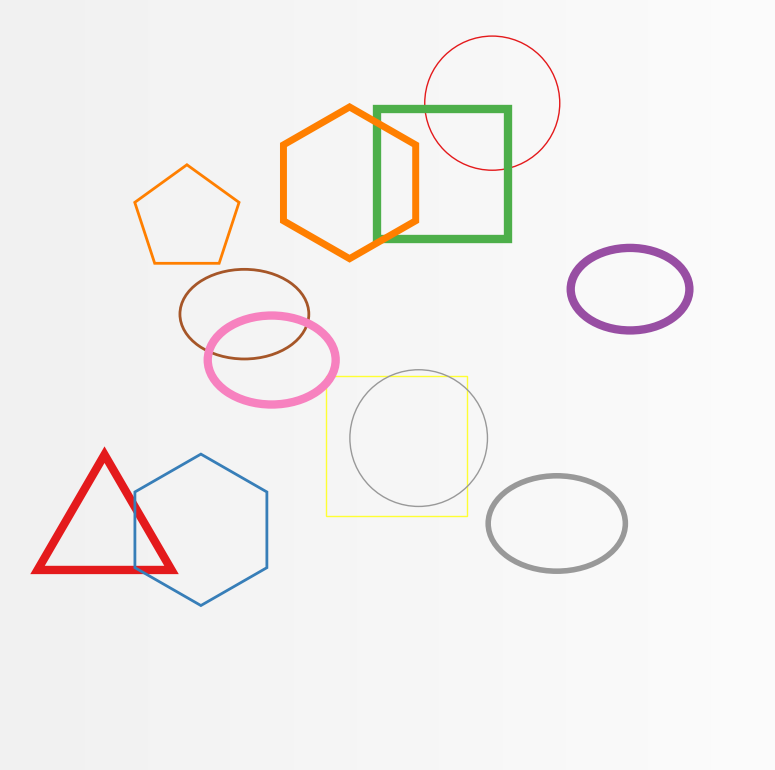[{"shape": "triangle", "thickness": 3, "radius": 0.5, "center": [0.135, 0.31]}, {"shape": "circle", "thickness": 0.5, "radius": 0.44, "center": [0.635, 0.866]}, {"shape": "hexagon", "thickness": 1, "radius": 0.49, "center": [0.259, 0.312]}, {"shape": "square", "thickness": 3, "radius": 0.42, "center": [0.571, 0.773]}, {"shape": "oval", "thickness": 3, "radius": 0.38, "center": [0.813, 0.624]}, {"shape": "hexagon", "thickness": 2.5, "radius": 0.49, "center": [0.451, 0.763]}, {"shape": "pentagon", "thickness": 1, "radius": 0.35, "center": [0.241, 0.715]}, {"shape": "square", "thickness": 0.5, "radius": 0.45, "center": [0.512, 0.421]}, {"shape": "oval", "thickness": 1, "radius": 0.42, "center": [0.315, 0.592]}, {"shape": "oval", "thickness": 3, "radius": 0.41, "center": [0.351, 0.532]}, {"shape": "oval", "thickness": 2, "radius": 0.44, "center": [0.718, 0.32]}, {"shape": "circle", "thickness": 0.5, "radius": 0.44, "center": [0.54, 0.431]}]